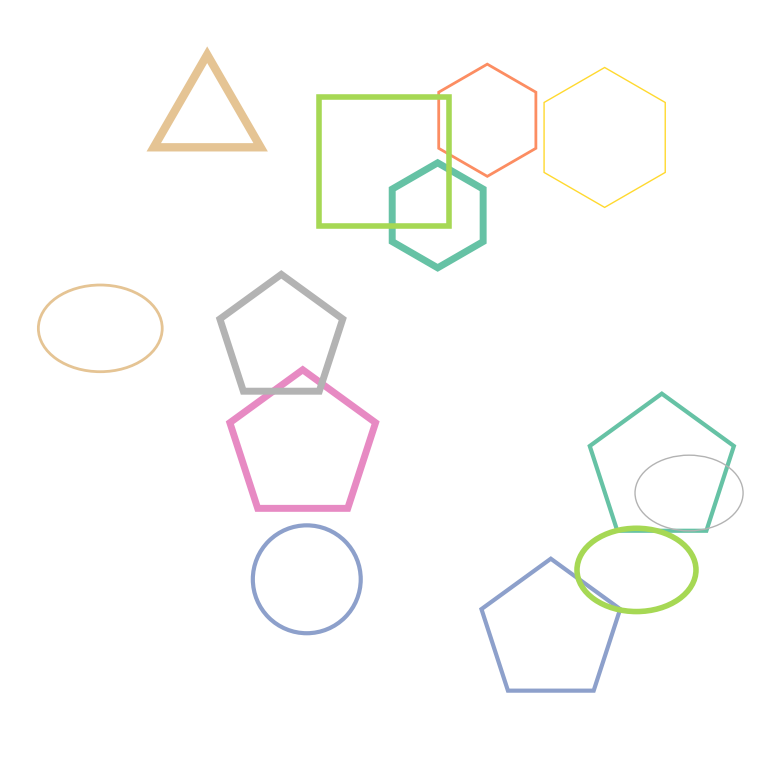[{"shape": "pentagon", "thickness": 1.5, "radius": 0.49, "center": [0.86, 0.39]}, {"shape": "hexagon", "thickness": 2.5, "radius": 0.34, "center": [0.568, 0.72]}, {"shape": "hexagon", "thickness": 1, "radius": 0.36, "center": [0.633, 0.844]}, {"shape": "pentagon", "thickness": 1.5, "radius": 0.47, "center": [0.715, 0.18]}, {"shape": "circle", "thickness": 1.5, "radius": 0.35, "center": [0.398, 0.248]}, {"shape": "pentagon", "thickness": 2.5, "radius": 0.5, "center": [0.393, 0.42]}, {"shape": "oval", "thickness": 2, "radius": 0.39, "center": [0.827, 0.26]}, {"shape": "square", "thickness": 2, "radius": 0.42, "center": [0.499, 0.79]}, {"shape": "hexagon", "thickness": 0.5, "radius": 0.45, "center": [0.785, 0.821]}, {"shape": "oval", "thickness": 1, "radius": 0.4, "center": [0.13, 0.574]}, {"shape": "triangle", "thickness": 3, "radius": 0.4, "center": [0.269, 0.849]}, {"shape": "oval", "thickness": 0.5, "radius": 0.35, "center": [0.895, 0.36]}, {"shape": "pentagon", "thickness": 2.5, "radius": 0.42, "center": [0.365, 0.56]}]